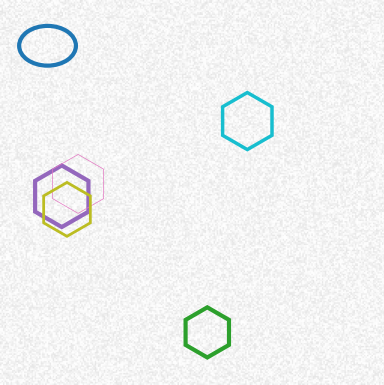[{"shape": "oval", "thickness": 3, "radius": 0.37, "center": [0.123, 0.881]}, {"shape": "hexagon", "thickness": 3, "radius": 0.33, "center": [0.538, 0.137]}, {"shape": "hexagon", "thickness": 3, "radius": 0.4, "center": [0.16, 0.49]}, {"shape": "hexagon", "thickness": 0.5, "radius": 0.38, "center": [0.203, 0.522]}, {"shape": "hexagon", "thickness": 2, "radius": 0.35, "center": [0.174, 0.456]}, {"shape": "hexagon", "thickness": 2.5, "radius": 0.37, "center": [0.642, 0.686]}]